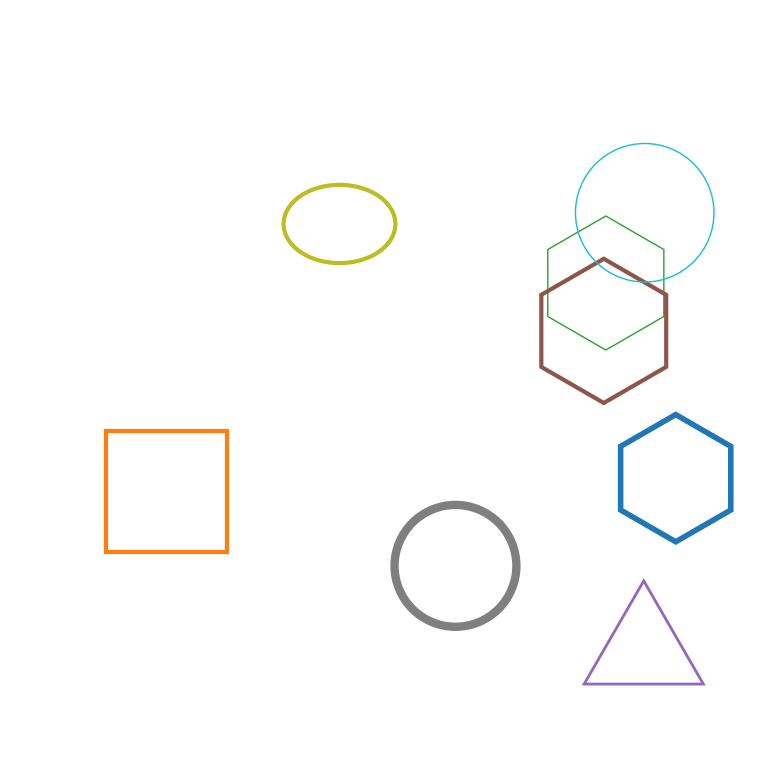[{"shape": "hexagon", "thickness": 2, "radius": 0.41, "center": [0.878, 0.379]}, {"shape": "square", "thickness": 1.5, "radius": 0.39, "center": [0.216, 0.361]}, {"shape": "hexagon", "thickness": 0.5, "radius": 0.44, "center": [0.787, 0.632]}, {"shape": "triangle", "thickness": 1, "radius": 0.45, "center": [0.836, 0.156]}, {"shape": "hexagon", "thickness": 1.5, "radius": 0.47, "center": [0.784, 0.57]}, {"shape": "circle", "thickness": 3, "radius": 0.4, "center": [0.592, 0.265]}, {"shape": "oval", "thickness": 1.5, "radius": 0.36, "center": [0.441, 0.709]}, {"shape": "circle", "thickness": 0.5, "radius": 0.45, "center": [0.837, 0.724]}]